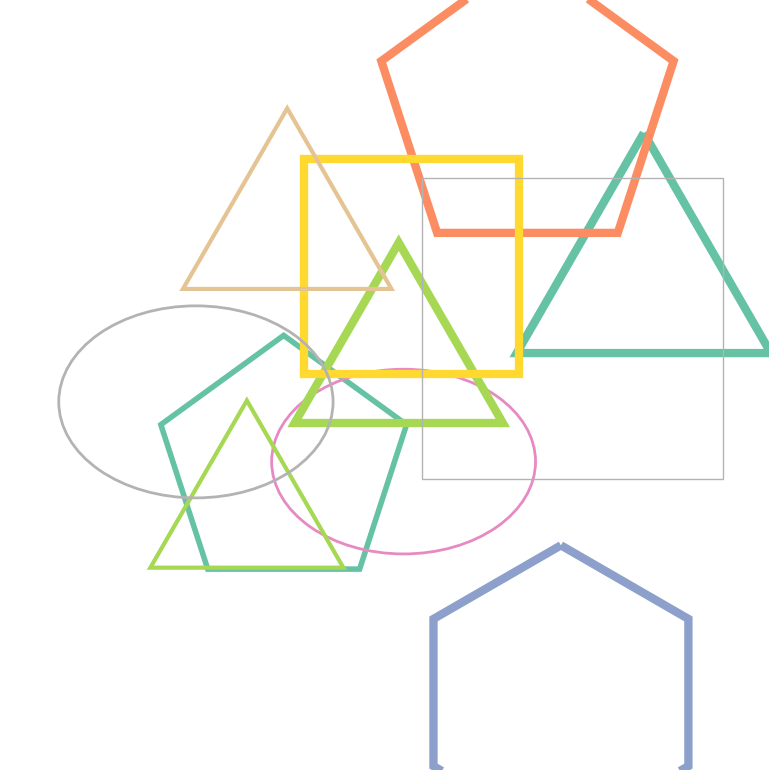[{"shape": "triangle", "thickness": 3, "radius": 0.95, "center": [0.836, 0.637]}, {"shape": "pentagon", "thickness": 2, "radius": 0.84, "center": [0.368, 0.397]}, {"shape": "pentagon", "thickness": 3, "radius": 1.0, "center": [0.685, 0.859]}, {"shape": "hexagon", "thickness": 3, "radius": 0.96, "center": [0.728, 0.101]}, {"shape": "oval", "thickness": 1, "radius": 0.86, "center": [0.524, 0.401]}, {"shape": "triangle", "thickness": 1.5, "radius": 0.72, "center": [0.321, 0.335]}, {"shape": "triangle", "thickness": 3, "radius": 0.78, "center": [0.518, 0.529]}, {"shape": "square", "thickness": 3, "radius": 0.7, "center": [0.534, 0.653]}, {"shape": "triangle", "thickness": 1.5, "radius": 0.78, "center": [0.373, 0.703]}, {"shape": "oval", "thickness": 1, "radius": 0.89, "center": [0.254, 0.478]}, {"shape": "square", "thickness": 0.5, "radius": 0.98, "center": [0.743, 0.574]}]